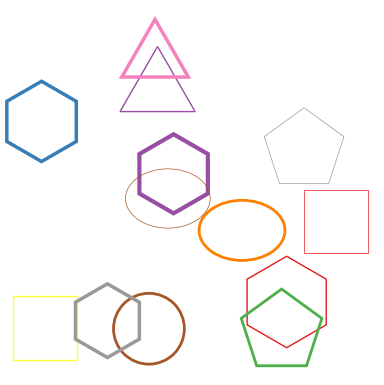[{"shape": "square", "thickness": 0.5, "radius": 0.41, "center": [0.873, 0.425]}, {"shape": "hexagon", "thickness": 1, "radius": 0.59, "center": [0.745, 0.216]}, {"shape": "hexagon", "thickness": 2.5, "radius": 0.52, "center": [0.108, 0.685]}, {"shape": "pentagon", "thickness": 2, "radius": 0.55, "center": [0.731, 0.139]}, {"shape": "triangle", "thickness": 1, "radius": 0.56, "center": [0.409, 0.766]}, {"shape": "hexagon", "thickness": 3, "radius": 0.51, "center": [0.451, 0.549]}, {"shape": "oval", "thickness": 2, "radius": 0.56, "center": [0.629, 0.402]}, {"shape": "square", "thickness": 1, "radius": 0.41, "center": [0.117, 0.148]}, {"shape": "oval", "thickness": 0.5, "radius": 0.55, "center": [0.436, 0.484]}, {"shape": "circle", "thickness": 2, "radius": 0.46, "center": [0.387, 0.146]}, {"shape": "triangle", "thickness": 2.5, "radius": 0.5, "center": [0.403, 0.85]}, {"shape": "pentagon", "thickness": 0.5, "radius": 0.54, "center": [0.79, 0.611]}, {"shape": "hexagon", "thickness": 2.5, "radius": 0.48, "center": [0.279, 0.167]}]